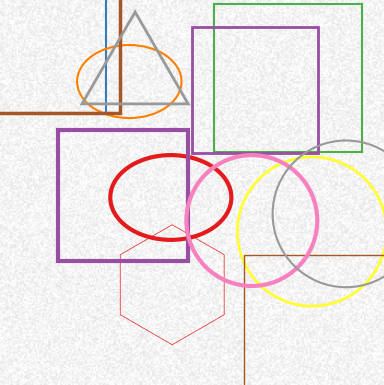[{"shape": "oval", "thickness": 3, "radius": 0.79, "center": [0.444, 0.487]}, {"shape": "hexagon", "thickness": 0.5, "radius": 0.78, "center": [0.447, 0.26]}, {"shape": "square", "thickness": 1.5, "radius": 0.78, "center": [0.118, 0.863]}, {"shape": "square", "thickness": 1.5, "radius": 0.96, "center": [0.747, 0.797]}, {"shape": "square", "thickness": 3, "radius": 0.85, "center": [0.32, 0.491]}, {"shape": "square", "thickness": 2, "radius": 0.82, "center": [0.662, 0.766]}, {"shape": "oval", "thickness": 1.5, "radius": 0.68, "center": [0.336, 0.788]}, {"shape": "circle", "thickness": 2, "radius": 0.97, "center": [0.81, 0.399]}, {"shape": "square", "thickness": 1, "radius": 0.97, "center": [0.826, 0.144]}, {"shape": "square", "thickness": 2.5, "radius": 0.95, "center": [0.121, 0.897]}, {"shape": "circle", "thickness": 3, "radius": 0.85, "center": [0.654, 0.427]}, {"shape": "circle", "thickness": 1.5, "radius": 0.95, "center": [0.899, 0.445]}, {"shape": "triangle", "thickness": 2, "radius": 0.8, "center": [0.351, 0.81]}]